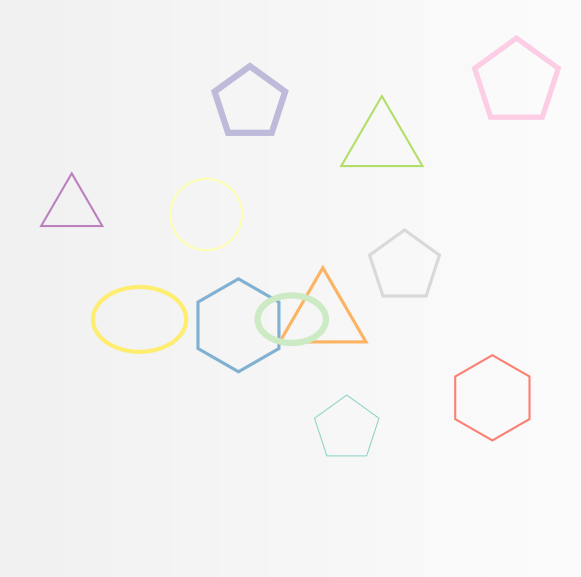[{"shape": "pentagon", "thickness": 0.5, "radius": 0.29, "center": [0.597, 0.257]}, {"shape": "circle", "thickness": 1, "radius": 0.31, "center": [0.355, 0.628]}, {"shape": "pentagon", "thickness": 3, "radius": 0.32, "center": [0.43, 0.821]}, {"shape": "hexagon", "thickness": 1, "radius": 0.37, "center": [0.847, 0.31]}, {"shape": "hexagon", "thickness": 1.5, "radius": 0.4, "center": [0.41, 0.436]}, {"shape": "triangle", "thickness": 1.5, "radius": 0.43, "center": [0.555, 0.45]}, {"shape": "triangle", "thickness": 1, "radius": 0.4, "center": [0.657, 0.752]}, {"shape": "pentagon", "thickness": 2.5, "radius": 0.38, "center": [0.889, 0.857]}, {"shape": "pentagon", "thickness": 1.5, "radius": 0.32, "center": [0.696, 0.538]}, {"shape": "triangle", "thickness": 1, "radius": 0.3, "center": [0.123, 0.638]}, {"shape": "oval", "thickness": 3, "radius": 0.29, "center": [0.502, 0.446]}, {"shape": "oval", "thickness": 2, "radius": 0.4, "center": [0.24, 0.446]}]